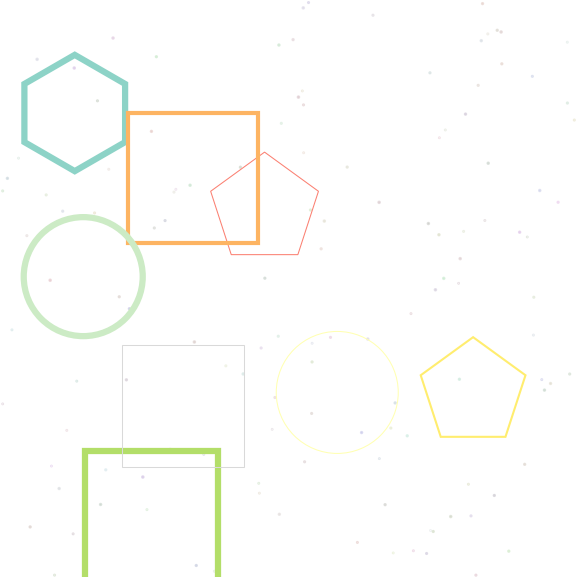[{"shape": "hexagon", "thickness": 3, "radius": 0.5, "center": [0.129, 0.803]}, {"shape": "circle", "thickness": 0.5, "radius": 0.53, "center": [0.584, 0.32]}, {"shape": "pentagon", "thickness": 0.5, "radius": 0.49, "center": [0.458, 0.638]}, {"shape": "square", "thickness": 2, "radius": 0.56, "center": [0.334, 0.691]}, {"shape": "square", "thickness": 3, "radius": 0.58, "center": [0.263, 0.103]}, {"shape": "square", "thickness": 0.5, "radius": 0.53, "center": [0.317, 0.296]}, {"shape": "circle", "thickness": 3, "radius": 0.52, "center": [0.144, 0.52]}, {"shape": "pentagon", "thickness": 1, "radius": 0.48, "center": [0.819, 0.32]}]